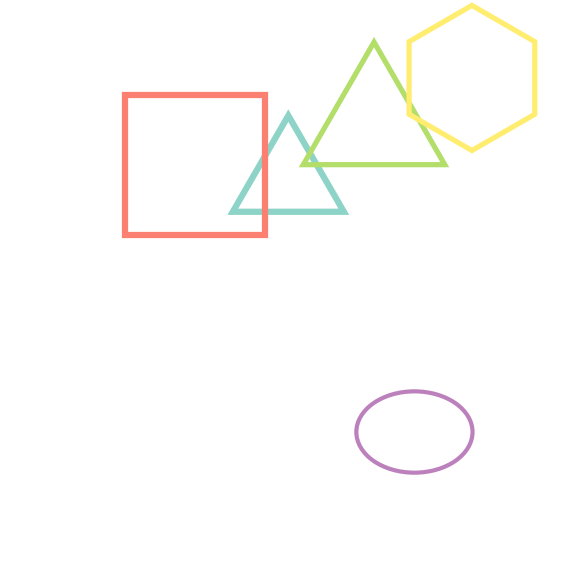[{"shape": "triangle", "thickness": 3, "radius": 0.56, "center": [0.499, 0.688]}, {"shape": "square", "thickness": 3, "radius": 0.6, "center": [0.338, 0.714]}, {"shape": "triangle", "thickness": 2.5, "radius": 0.71, "center": [0.648, 0.785]}, {"shape": "oval", "thickness": 2, "radius": 0.5, "center": [0.718, 0.251]}, {"shape": "hexagon", "thickness": 2.5, "radius": 0.63, "center": [0.817, 0.864]}]